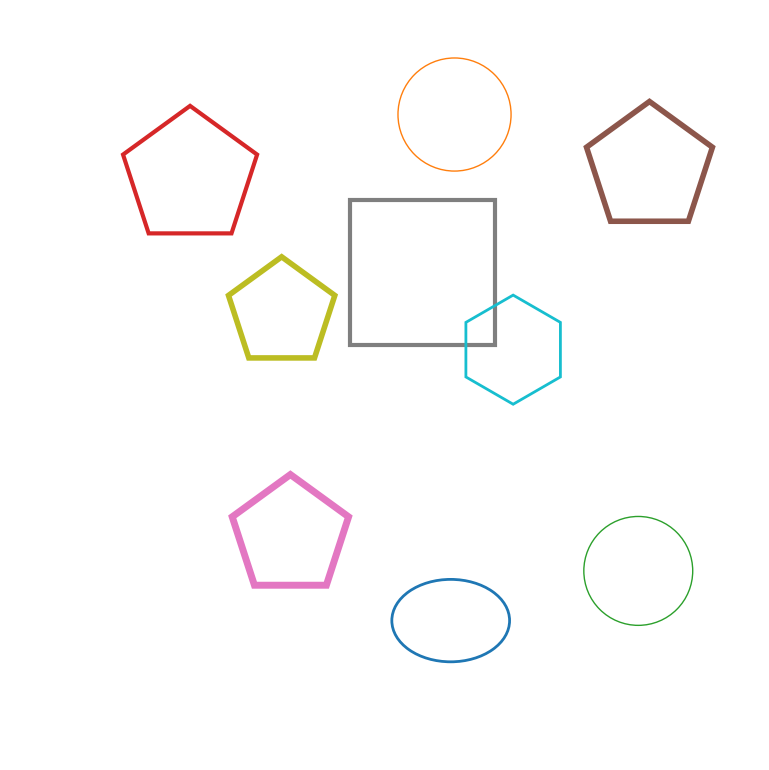[{"shape": "oval", "thickness": 1, "radius": 0.38, "center": [0.585, 0.194]}, {"shape": "circle", "thickness": 0.5, "radius": 0.37, "center": [0.59, 0.851]}, {"shape": "circle", "thickness": 0.5, "radius": 0.35, "center": [0.829, 0.259]}, {"shape": "pentagon", "thickness": 1.5, "radius": 0.46, "center": [0.247, 0.771]}, {"shape": "pentagon", "thickness": 2, "radius": 0.43, "center": [0.843, 0.782]}, {"shape": "pentagon", "thickness": 2.5, "radius": 0.4, "center": [0.377, 0.304]}, {"shape": "square", "thickness": 1.5, "radius": 0.47, "center": [0.549, 0.646]}, {"shape": "pentagon", "thickness": 2, "radius": 0.36, "center": [0.366, 0.594]}, {"shape": "hexagon", "thickness": 1, "radius": 0.35, "center": [0.666, 0.546]}]